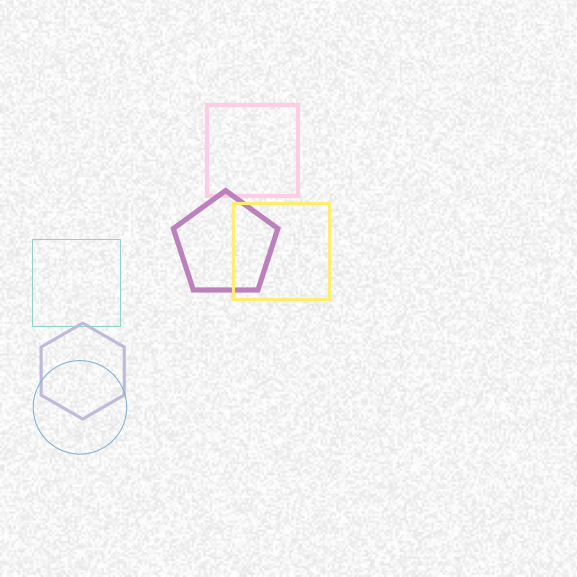[{"shape": "square", "thickness": 0.5, "radius": 0.38, "center": [0.132, 0.51]}, {"shape": "hexagon", "thickness": 1.5, "radius": 0.42, "center": [0.143, 0.357]}, {"shape": "circle", "thickness": 0.5, "radius": 0.4, "center": [0.138, 0.294]}, {"shape": "square", "thickness": 2, "radius": 0.39, "center": [0.437, 0.739]}, {"shape": "pentagon", "thickness": 2.5, "radius": 0.48, "center": [0.391, 0.574]}, {"shape": "square", "thickness": 1.5, "radius": 0.42, "center": [0.486, 0.564]}]